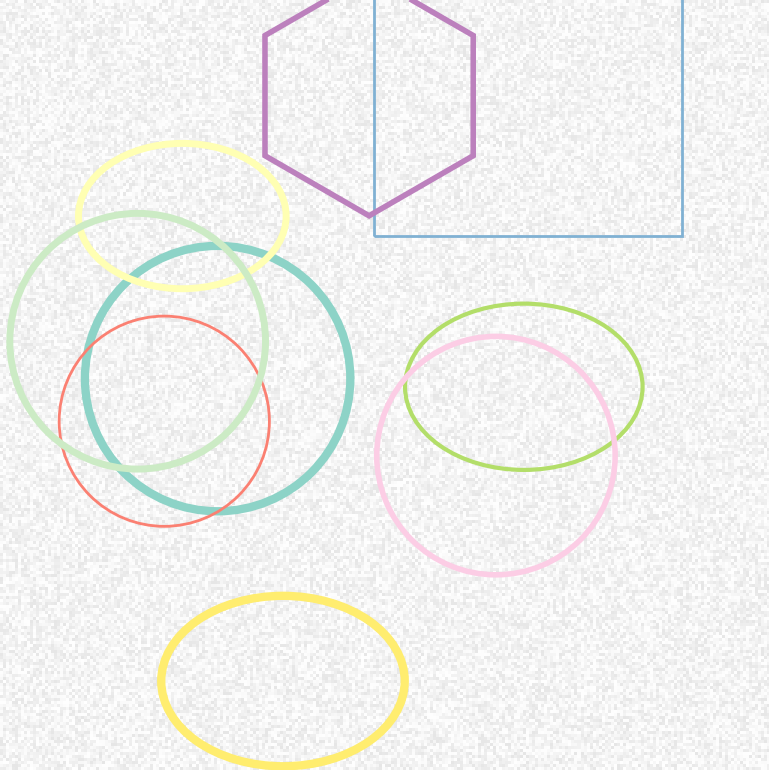[{"shape": "circle", "thickness": 3, "radius": 0.86, "center": [0.283, 0.508]}, {"shape": "oval", "thickness": 2.5, "radius": 0.67, "center": [0.237, 0.719]}, {"shape": "circle", "thickness": 1, "radius": 0.68, "center": [0.213, 0.453]}, {"shape": "square", "thickness": 1, "radius": 1.0, "center": [0.686, 0.894]}, {"shape": "oval", "thickness": 1.5, "radius": 0.77, "center": [0.68, 0.498]}, {"shape": "circle", "thickness": 2, "radius": 0.77, "center": [0.644, 0.408]}, {"shape": "hexagon", "thickness": 2, "radius": 0.78, "center": [0.479, 0.876]}, {"shape": "circle", "thickness": 2.5, "radius": 0.83, "center": [0.179, 0.557]}, {"shape": "oval", "thickness": 3, "radius": 0.79, "center": [0.368, 0.116]}]